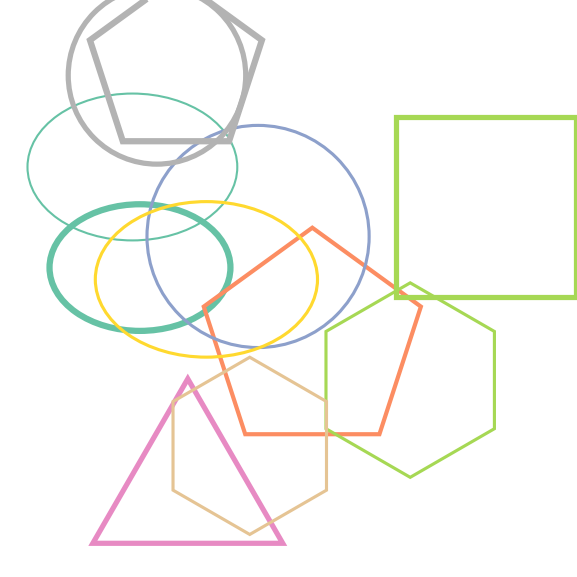[{"shape": "oval", "thickness": 3, "radius": 0.78, "center": [0.242, 0.536]}, {"shape": "oval", "thickness": 1, "radius": 0.91, "center": [0.229, 0.71]}, {"shape": "pentagon", "thickness": 2, "radius": 0.99, "center": [0.541, 0.407]}, {"shape": "circle", "thickness": 1.5, "radius": 0.96, "center": [0.447, 0.59]}, {"shape": "triangle", "thickness": 2.5, "radius": 0.95, "center": [0.325, 0.153]}, {"shape": "square", "thickness": 2.5, "radius": 0.78, "center": [0.842, 0.641]}, {"shape": "hexagon", "thickness": 1.5, "radius": 0.84, "center": [0.71, 0.341]}, {"shape": "oval", "thickness": 1.5, "radius": 0.96, "center": [0.357, 0.515]}, {"shape": "hexagon", "thickness": 1.5, "radius": 0.77, "center": [0.432, 0.227]}, {"shape": "pentagon", "thickness": 3, "radius": 0.78, "center": [0.305, 0.881]}, {"shape": "circle", "thickness": 2.5, "radius": 0.77, "center": [0.272, 0.869]}]